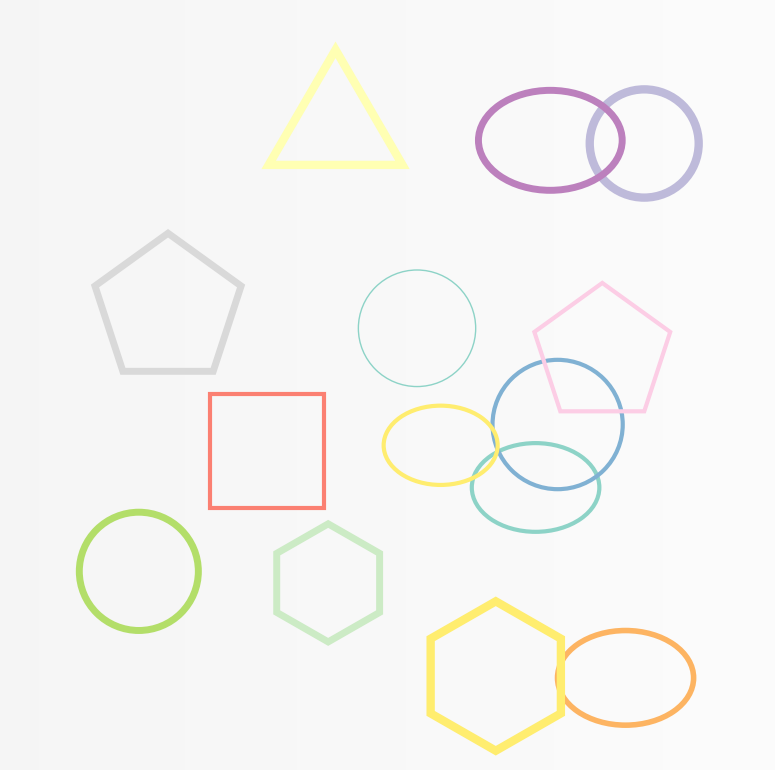[{"shape": "circle", "thickness": 0.5, "radius": 0.38, "center": [0.538, 0.574]}, {"shape": "oval", "thickness": 1.5, "radius": 0.41, "center": [0.691, 0.367]}, {"shape": "triangle", "thickness": 3, "radius": 0.5, "center": [0.433, 0.836]}, {"shape": "circle", "thickness": 3, "radius": 0.35, "center": [0.831, 0.814]}, {"shape": "square", "thickness": 1.5, "radius": 0.37, "center": [0.344, 0.414]}, {"shape": "circle", "thickness": 1.5, "radius": 0.42, "center": [0.72, 0.449]}, {"shape": "oval", "thickness": 2, "radius": 0.44, "center": [0.807, 0.12]}, {"shape": "circle", "thickness": 2.5, "radius": 0.38, "center": [0.179, 0.258]}, {"shape": "pentagon", "thickness": 1.5, "radius": 0.46, "center": [0.777, 0.54]}, {"shape": "pentagon", "thickness": 2.5, "radius": 0.5, "center": [0.217, 0.598]}, {"shape": "oval", "thickness": 2.5, "radius": 0.46, "center": [0.71, 0.818]}, {"shape": "hexagon", "thickness": 2.5, "radius": 0.38, "center": [0.423, 0.243]}, {"shape": "oval", "thickness": 1.5, "radius": 0.37, "center": [0.569, 0.422]}, {"shape": "hexagon", "thickness": 3, "radius": 0.49, "center": [0.64, 0.122]}]